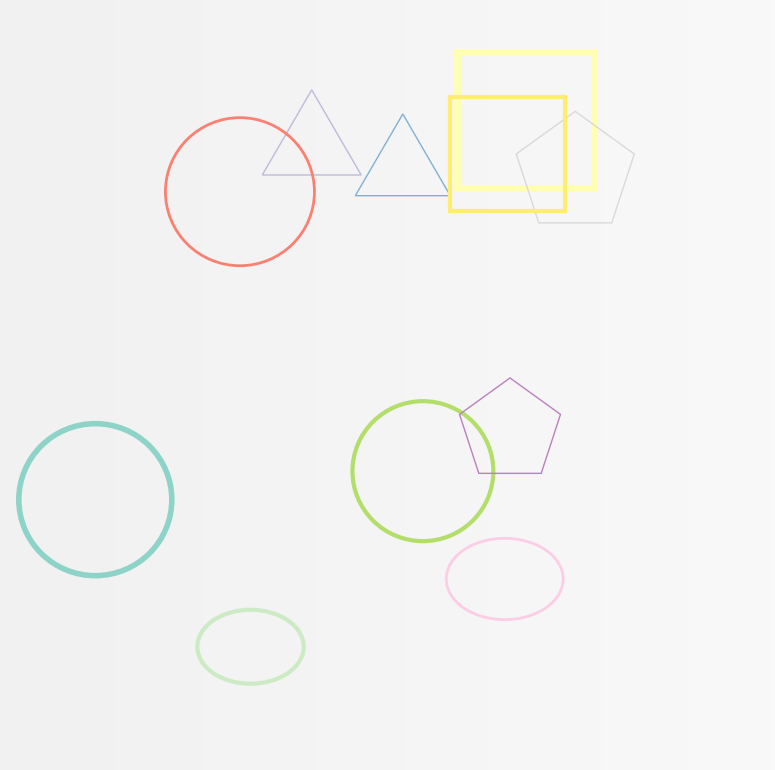[{"shape": "circle", "thickness": 2, "radius": 0.49, "center": [0.123, 0.351]}, {"shape": "square", "thickness": 2.5, "radius": 0.44, "center": [0.678, 0.844]}, {"shape": "triangle", "thickness": 0.5, "radius": 0.37, "center": [0.402, 0.81]}, {"shape": "circle", "thickness": 1, "radius": 0.48, "center": [0.31, 0.751]}, {"shape": "triangle", "thickness": 0.5, "radius": 0.35, "center": [0.52, 0.781]}, {"shape": "circle", "thickness": 1.5, "radius": 0.45, "center": [0.546, 0.388]}, {"shape": "oval", "thickness": 1, "radius": 0.38, "center": [0.651, 0.248]}, {"shape": "pentagon", "thickness": 0.5, "radius": 0.4, "center": [0.742, 0.775]}, {"shape": "pentagon", "thickness": 0.5, "radius": 0.34, "center": [0.658, 0.441]}, {"shape": "oval", "thickness": 1.5, "radius": 0.34, "center": [0.323, 0.16]}, {"shape": "square", "thickness": 1.5, "radius": 0.37, "center": [0.655, 0.8]}]